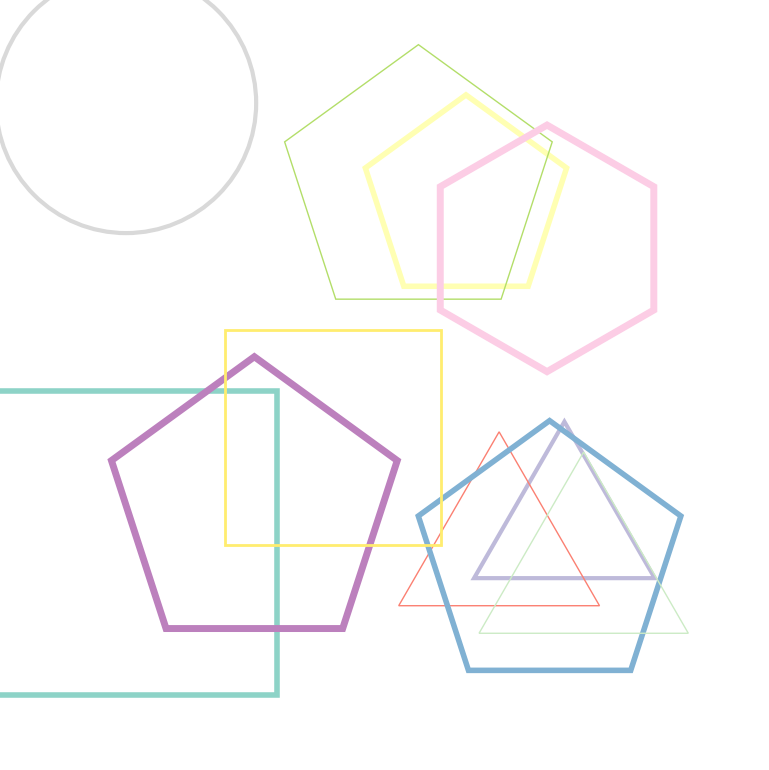[{"shape": "square", "thickness": 2, "radius": 0.99, "center": [0.162, 0.295]}, {"shape": "pentagon", "thickness": 2, "radius": 0.69, "center": [0.605, 0.739]}, {"shape": "triangle", "thickness": 1.5, "radius": 0.68, "center": [0.733, 0.317]}, {"shape": "triangle", "thickness": 0.5, "radius": 0.75, "center": [0.648, 0.289]}, {"shape": "pentagon", "thickness": 2, "radius": 0.9, "center": [0.714, 0.274]}, {"shape": "pentagon", "thickness": 0.5, "radius": 0.91, "center": [0.543, 0.759]}, {"shape": "hexagon", "thickness": 2.5, "radius": 0.8, "center": [0.71, 0.677]}, {"shape": "circle", "thickness": 1.5, "radius": 0.84, "center": [0.164, 0.866]}, {"shape": "pentagon", "thickness": 2.5, "radius": 0.98, "center": [0.33, 0.342]}, {"shape": "triangle", "thickness": 0.5, "radius": 0.78, "center": [0.758, 0.256]}, {"shape": "square", "thickness": 1, "radius": 0.7, "center": [0.433, 0.432]}]